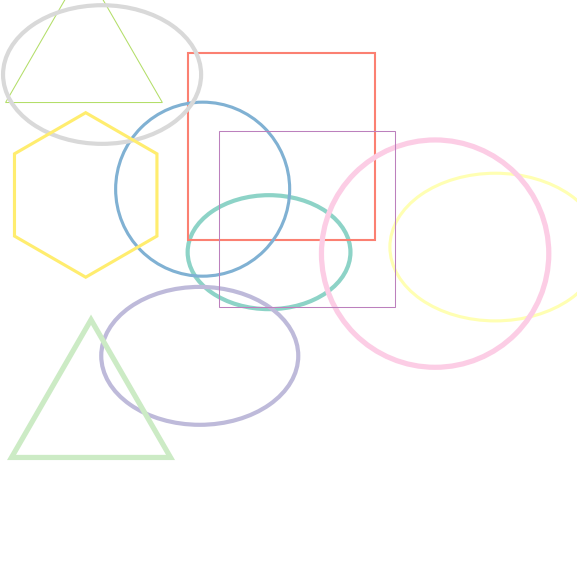[{"shape": "oval", "thickness": 2, "radius": 0.7, "center": [0.466, 0.562]}, {"shape": "oval", "thickness": 1.5, "radius": 0.91, "center": [0.858, 0.571]}, {"shape": "oval", "thickness": 2, "radius": 0.85, "center": [0.346, 0.383]}, {"shape": "square", "thickness": 1, "radius": 0.81, "center": [0.488, 0.746]}, {"shape": "circle", "thickness": 1.5, "radius": 0.75, "center": [0.351, 0.672]}, {"shape": "triangle", "thickness": 0.5, "radius": 0.78, "center": [0.145, 0.9]}, {"shape": "circle", "thickness": 2.5, "radius": 0.98, "center": [0.753, 0.56]}, {"shape": "oval", "thickness": 2, "radius": 0.86, "center": [0.177, 0.87]}, {"shape": "square", "thickness": 0.5, "radius": 0.76, "center": [0.531, 0.619]}, {"shape": "triangle", "thickness": 2.5, "radius": 0.79, "center": [0.158, 0.286]}, {"shape": "hexagon", "thickness": 1.5, "radius": 0.71, "center": [0.148, 0.662]}]